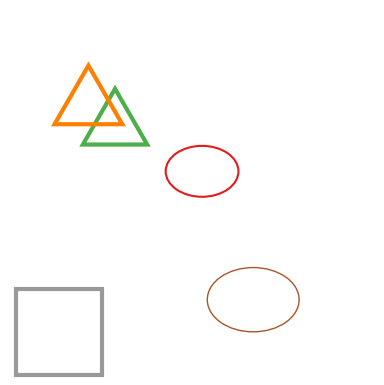[{"shape": "oval", "thickness": 1.5, "radius": 0.47, "center": [0.525, 0.555]}, {"shape": "triangle", "thickness": 3, "radius": 0.48, "center": [0.299, 0.673]}, {"shape": "triangle", "thickness": 3, "radius": 0.51, "center": [0.23, 0.728]}, {"shape": "oval", "thickness": 1, "radius": 0.6, "center": [0.658, 0.222]}, {"shape": "square", "thickness": 3, "radius": 0.56, "center": [0.153, 0.137]}]